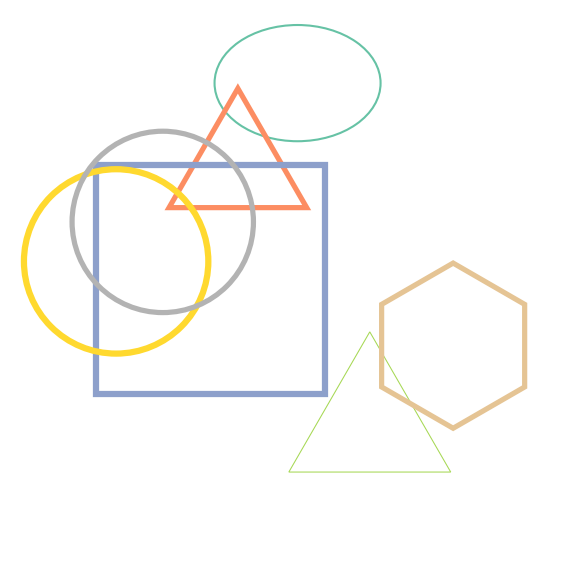[{"shape": "oval", "thickness": 1, "radius": 0.72, "center": [0.515, 0.855]}, {"shape": "triangle", "thickness": 2.5, "radius": 0.69, "center": [0.412, 0.708]}, {"shape": "square", "thickness": 3, "radius": 0.99, "center": [0.364, 0.515]}, {"shape": "triangle", "thickness": 0.5, "radius": 0.81, "center": [0.64, 0.263]}, {"shape": "circle", "thickness": 3, "radius": 0.8, "center": [0.201, 0.546]}, {"shape": "hexagon", "thickness": 2.5, "radius": 0.71, "center": [0.785, 0.401]}, {"shape": "circle", "thickness": 2.5, "radius": 0.79, "center": [0.282, 0.615]}]